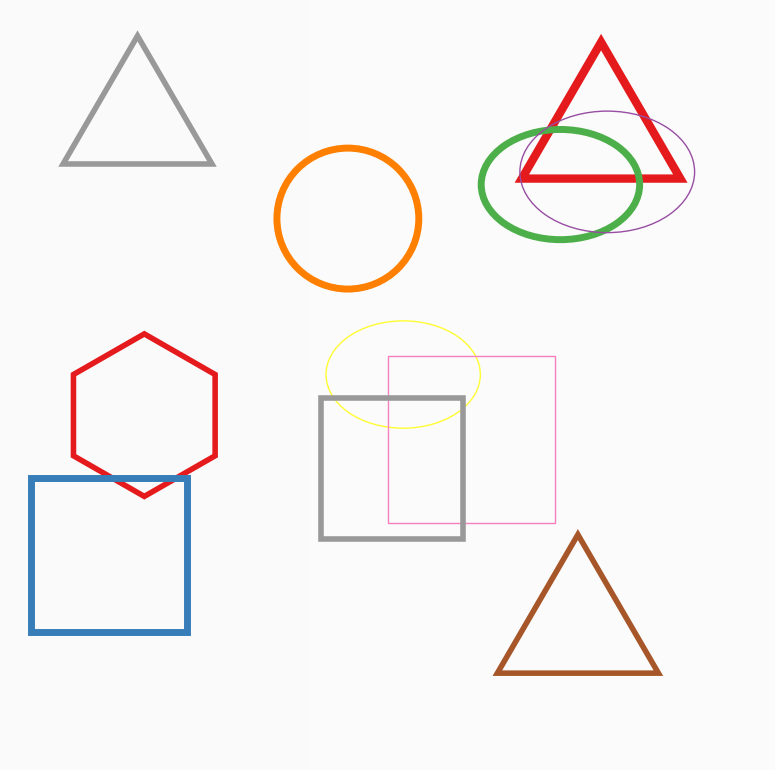[{"shape": "hexagon", "thickness": 2, "radius": 0.53, "center": [0.186, 0.461]}, {"shape": "triangle", "thickness": 3, "radius": 0.59, "center": [0.776, 0.827]}, {"shape": "square", "thickness": 2.5, "radius": 0.5, "center": [0.141, 0.279]}, {"shape": "oval", "thickness": 2.5, "radius": 0.51, "center": [0.723, 0.76]}, {"shape": "oval", "thickness": 0.5, "radius": 0.56, "center": [0.784, 0.777]}, {"shape": "circle", "thickness": 2.5, "radius": 0.46, "center": [0.449, 0.716]}, {"shape": "oval", "thickness": 0.5, "radius": 0.5, "center": [0.52, 0.514]}, {"shape": "triangle", "thickness": 2, "radius": 0.6, "center": [0.746, 0.186]}, {"shape": "square", "thickness": 0.5, "radius": 0.54, "center": [0.608, 0.429]}, {"shape": "triangle", "thickness": 2, "radius": 0.55, "center": [0.177, 0.842]}, {"shape": "square", "thickness": 2, "radius": 0.46, "center": [0.506, 0.392]}]